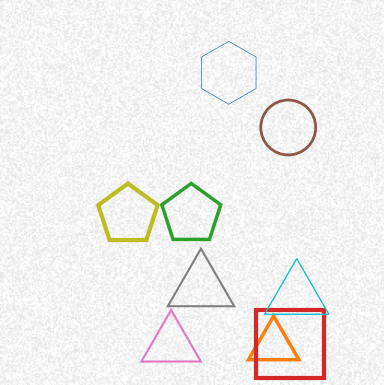[{"shape": "hexagon", "thickness": 0.5, "radius": 0.41, "center": [0.594, 0.811]}, {"shape": "triangle", "thickness": 2.5, "radius": 0.38, "center": [0.711, 0.104]}, {"shape": "pentagon", "thickness": 2.5, "radius": 0.4, "center": [0.497, 0.443]}, {"shape": "square", "thickness": 3, "radius": 0.45, "center": [0.754, 0.106]}, {"shape": "circle", "thickness": 2, "radius": 0.36, "center": [0.749, 0.669]}, {"shape": "triangle", "thickness": 1.5, "radius": 0.45, "center": [0.445, 0.106]}, {"shape": "triangle", "thickness": 1.5, "radius": 0.5, "center": [0.522, 0.254]}, {"shape": "pentagon", "thickness": 3, "radius": 0.41, "center": [0.332, 0.442]}, {"shape": "triangle", "thickness": 1, "radius": 0.48, "center": [0.771, 0.232]}]